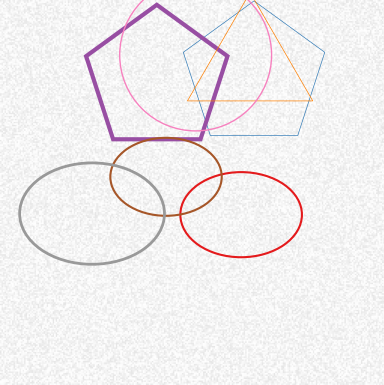[{"shape": "oval", "thickness": 1.5, "radius": 0.79, "center": [0.626, 0.442]}, {"shape": "pentagon", "thickness": 0.5, "radius": 0.97, "center": [0.66, 0.804]}, {"shape": "pentagon", "thickness": 3, "radius": 0.97, "center": [0.407, 0.794]}, {"shape": "triangle", "thickness": 0.5, "radius": 0.94, "center": [0.65, 0.832]}, {"shape": "oval", "thickness": 1.5, "radius": 0.72, "center": [0.431, 0.541]}, {"shape": "circle", "thickness": 1, "radius": 0.99, "center": [0.508, 0.857]}, {"shape": "oval", "thickness": 2, "radius": 0.94, "center": [0.239, 0.445]}]